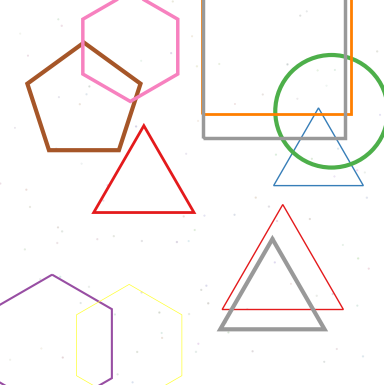[{"shape": "triangle", "thickness": 1, "radius": 0.91, "center": [0.734, 0.287]}, {"shape": "triangle", "thickness": 2, "radius": 0.75, "center": [0.374, 0.523]}, {"shape": "triangle", "thickness": 1, "radius": 0.67, "center": [0.827, 0.585]}, {"shape": "circle", "thickness": 3, "radius": 0.73, "center": [0.861, 0.711]}, {"shape": "hexagon", "thickness": 1.5, "radius": 0.9, "center": [0.135, 0.107]}, {"shape": "square", "thickness": 2, "radius": 0.97, "center": [0.718, 0.897]}, {"shape": "hexagon", "thickness": 0.5, "radius": 0.79, "center": [0.335, 0.103]}, {"shape": "pentagon", "thickness": 3, "radius": 0.77, "center": [0.218, 0.735]}, {"shape": "hexagon", "thickness": 2.5, "radius": 0.71, "center": [0.338, 0.879]}, {"shape": "square", "thickness": 2.5, "radius": 0.93, "center": [0.712, 0.826]}, {"shape": "triangle", "thickness": 3, "radius": 0.78, "center": [0.708, 0.223]}]